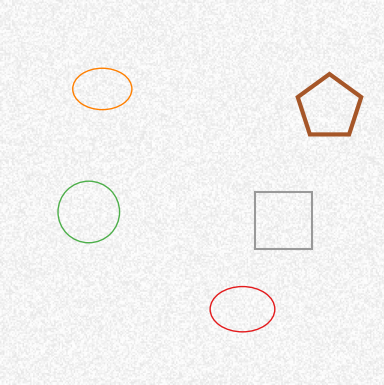[{"shape": "oval", "thickness": 1, "radius": 0.42, "center": [0.63, 0.197]}, {"shape": "circle", "thickness": 1, "radius": 0.4, "center": [0.231, 0.449]}, {"shape": "oval", "thickness": 1, "radius": 0.38, "center": [0.266, 0.769]}, {"shape": "pentagon", "thickness": 3, "radius": 0.43, "center": [0.856, 0.721]}, {"shape": "square", "thickness": 1.5, "radius": 0.37, "center": [0.736, 0.428]}]